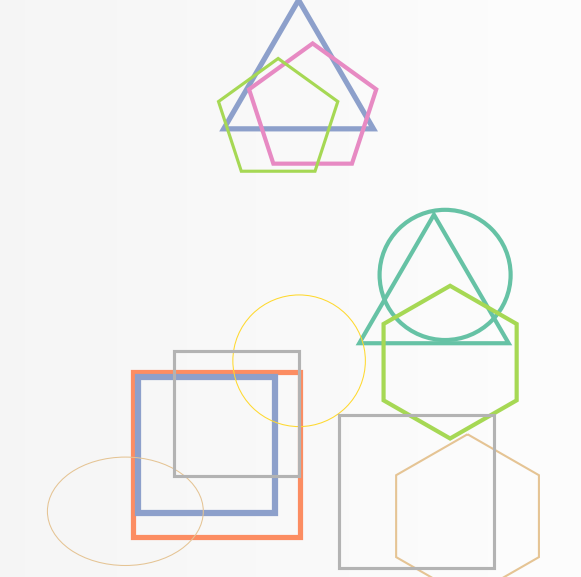[{"shape": "circle", "thickness": 2, "radius": 0.56, "center": [0.766, 0.523]}, {"shape": "triangle", "thickness": 2, "radius": 0.74, "center": [0.747, 0.479]}, {"shape": "square", "thickness": 2.5, "radius": 0.71, "center": [0.373, 0.213]}, {"shape": "square", "thickness": 3, "radius": 0.59, "center": [0.355, 0.228]}, {"shape": "triangle", "thickness": 2.5, "radius": 0.74, "center": [0.514, 0.85]}, {"shape": "pentagon", "thickness": 2, "radius": 0.58, "center": [0.538, 0.809]}, {"shape": "pentagon", "thickness": 1.5, "radius": 0.54, "center": [0.479, 0.79]}, {"shape": "hexagon", "thickness": 2, "radius": 0.66, "center": [0.774, 0.372]}, {"shape": "circle", "thickness": 0.5, "radius": 0.57, "center": [0.515, 0.374]}, {"shape": "hexagon", "thickness": 1, "radius": 0.71, "center": [0.804, 0.105]}, {"shape": "oval", "thickness": 0.5, "radius": 0.67, "center": [0.216, 0.114]}, {"shape": "square", "thickness": 1.5, "radius": 0.54, "center": [0.407, 0.283]}, {"shape": "square", "thickness": 1.5, "radius": 0.66, "center": [0.716, 0.148]}]